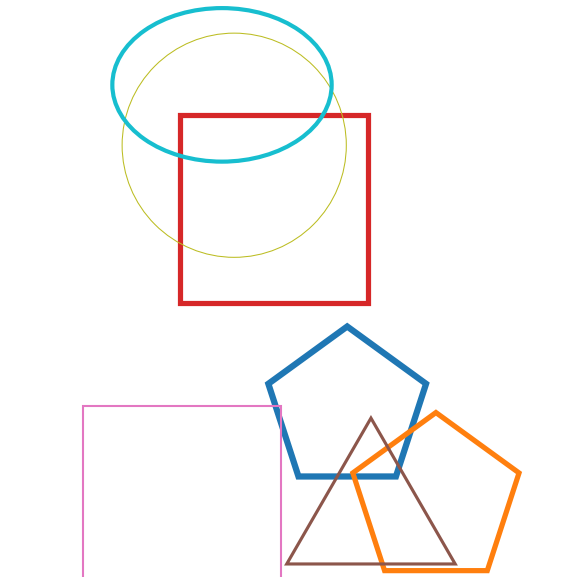[{"shape": "pentagon", "thickness": 3, "radius": 0.72, "center": [0.601, 0.29]}, {"shape": "pentagon", "thickness": 2.5, "radius": 0.76, "center": [0.755, 0.133]}, {"shape": "square", "thickness": 2.5, "radius": 0.81, "center": [0.475, 0.637]}, {"shape": "triangle", "thickness": 1.5, "radius": 0.84, "center": [0.642, 0.107]}, {"shape": "square", "thickness": 1, "radius": 0.86, "center": [0.315, 0.125]}, {"shape": "circle", "thickness": 0.5, "radius": 0.97, "center": [0.406, 0.748]}, {"shape": "oval", "thickness": 2, "radius": 0.95, "center": [0.384, 0.852]}]